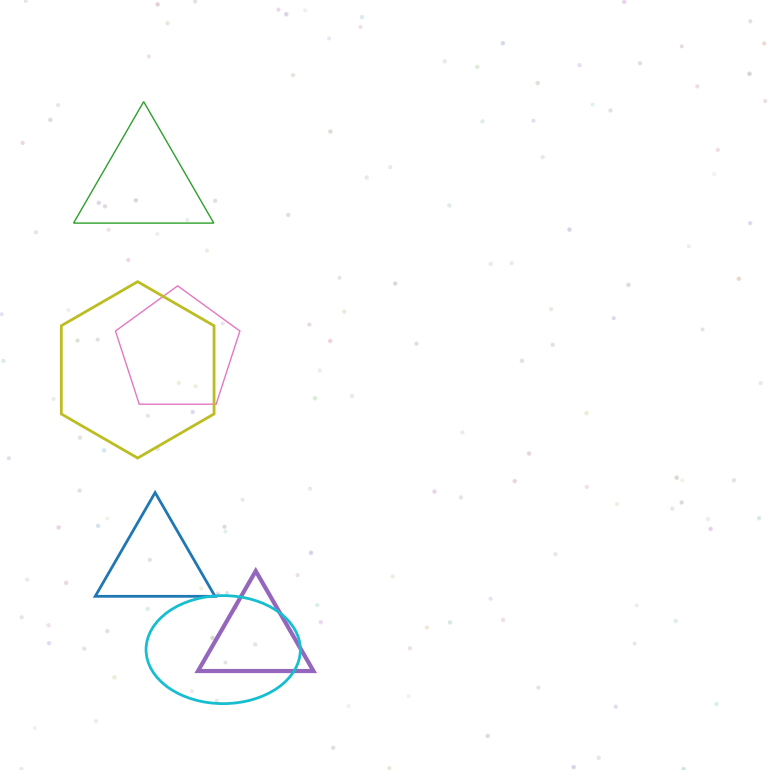[{"shape": "triangle", "thickness": 1, "radius": 0.45, "center": [0.201, 0.27]}, {"shape": "triangle", "thickness": 0.5, "radius": 0.53, "center": [0.187, 0.763]}, {"shape": "triangle", "thickness": 1.5, "radius": 0.43, "center": [0.332, 0.172]}, {"shape": "pentagon", "thickness": 0.5, "radius": 0.42, "center": [0.231, 0.544]}, {"shape": "hexagon", "thickness": 1, "radius": 0.57, "center": [0.179, 0.52]}, {"shape": "oval", "thickness": 1, "radius": 0.5, "center": [0.29, 0.156]}]